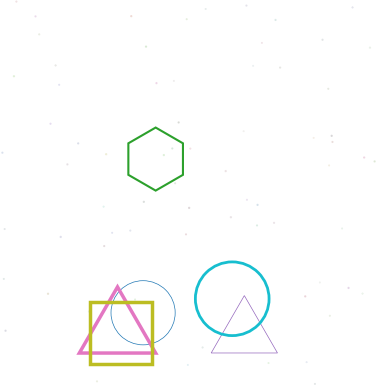[{"shape": "circle", "thickness": 0.5, "radius": 0.42, "center": [0.372, 0.188]}, {"shape": "hexagon", "thickness": 1.5, "radius": 0.41, "center": [0.404, 0.587]}, {"shape": "triangle", "thickness": 0.5, "radius": 0.5, "center": [0.635, 0.133]}, {"shape": "triangle", "thickness": 2.5, "radius": 0.57, "center": [0.305, 0.14]}, {"shape": "square", "thickness": 2.5, "radius": 0.4, "center": [0.315, 0.134]}, {"shape": "circle", "thickness": 2, "radius": 0.48, "center": [0.603, 0.224]}]